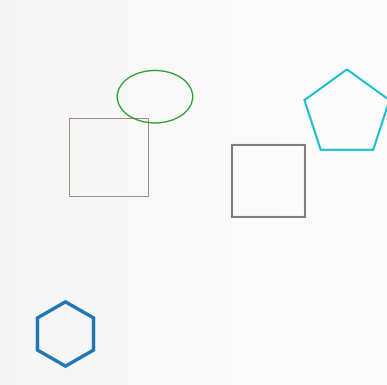[{"shape": "hexagon", "thickness": 2.5, "radius": 0.42, "center": [0.169, 0.132]}, {"shape": "oval", "thickness": 1, "radius": 0.49, "center": [0.4, 0.749]}, {"shape": "square", "thickness": 0.5, "radius": 0.51, "center": [0.28, 0.593]}, {"shape": "square", "thickness": 1.5, "radius": 0.47, "center": [0.693, 0.53]}, {"shape": "pentagon", "thickness": 1.5, "radius": 0.58, "center": [0.895, 0.704]}]